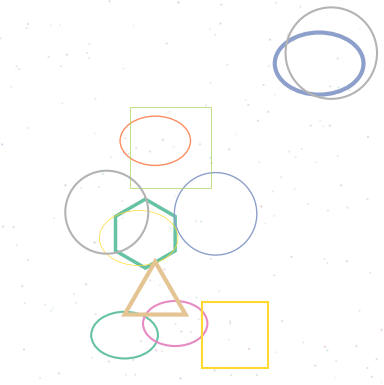[{"shape": "oval", "thickness": 1.5, "radius": 0.43, "center": [0.324, 0.13]}, {"shape": "hexagon", "thickness": 2.5, "radius": 0.45, "center": [0.377, 0.393]}, {"shape": "oval", "thickness": 1, "radius": 0.46, "center": [0.403, 0.634]}, {"shape": "oval", "thickness": 3, "radius": 0.58, "center": [0.829, 0.835]}, {"shape": "circle", "thickness": 1, "radius": 0.54, "center": [0.56, 0.445]}, {"shape": "oval", "thickness": 1.5, "radius": 0.42, "center": [0.455, 0.16]}, {"shape": "square", "thickness": 0.5, "radius": 0.53, "center": [0.444, 0.617]}, {"shape": "square", "thickness": 1.5, "radius": 0.43, "center": [0.611, 0.13]}, {"shape": "oval", "thickness": 0.5, "radius": 0.51, "center": [0.36, 0.382]}, {"shape": "triangle", "thickness": 3, "radius": 0.46, "center": [0.403, 0.229]}, {"shape": "circle", "thickness": 1.5, "radius": 0.54, "center": [0.277, 0.449]}, {"shape": "circle", "thickness": 1.5, "radius": 0.59, "center": [0.86, 0.862]}]